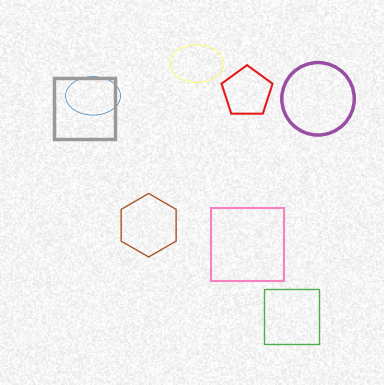[{"shape": "pentagon", "thickness": 1.5, "radius": 0.35, "center": [0.642, 0.761]}, {"shape": "oval", "thickness": 0.5, "radius": 0.36, "center": [0.242, 0.751]}, {"shape": "square", "thickness": 1, "radius": 0.36, "center": [0.758, 0.179]}, {"shape": "circle", "thickness": 2.5, "radius": 0.47, "center": [0.826, 0.743]}, {"shape": "oval", "thickness": 0.5, "radius": 0.35, "center": [0.511, 0.835]}, {"shape": "hexagon", "thickness": 1, "radius": 0.41, "center": [0.386, 0.415]}, {"shape": "square", "thickness": 1.5, "radius": 0.47, "center": [0.642, 0.364]}, {"shape": "square", "thickness": 2.5, "radius": 0.4, "center": [0.22, 0.718]}]